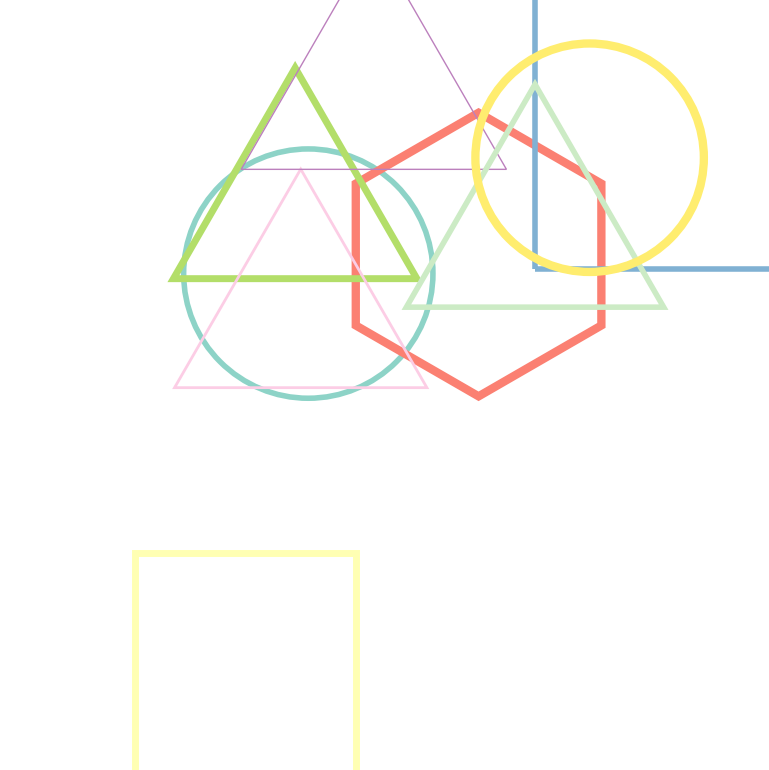[{"shape": "circle", "thickness": 2, "radius": 0.81, "center": [0.4, 0.645]}, {"shape": "square", "thickness": 2.5, "radius": 0.72, "center": [0.318, 0.138]}, {"shape": "hexagon", "thickness": 3, "radius": 0.92, "center": [0.622, 0.669]}, {"shape": "square", "thickness": 2, "radius": 0.95, "center": [0.883, 0.839]}, {"shape": "triangle", "thickness": 2.5, "radius": 0.91, "center": [0.383, 0.729]}, {"shape": "triangle", "thickness": 1, "radius": 0.95, "center": [0.391, 0.591]}, {"shape": "triangle", "thickness": 0.5, "radius": 0.99, "center": [0.485, 0.88]}, {"shape": "triangle", "thickness": 2, "radius": 0.96, "center": [0.695, 0.698]}, {"shape": "circle", "thickness": 3, "radius": 0.74, "center": [0.766, 0.795]}]